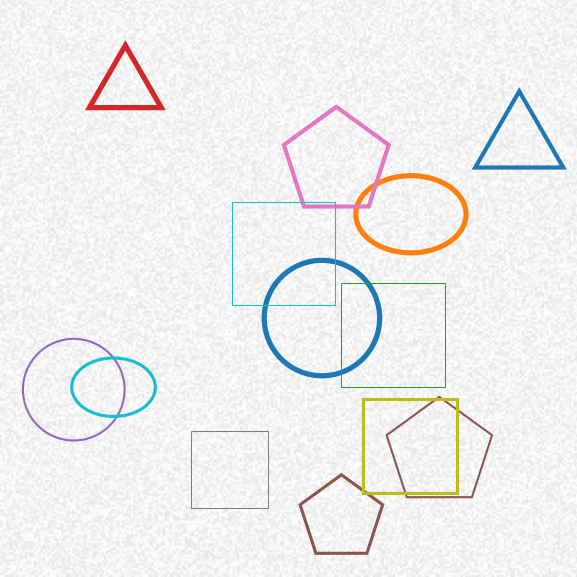[{"shape": "circle", "thickness": 2.5, "radius": 0.5, "center": [0.557, 0.448]}, {"shape": "triangle", "thickness": 2, "radius": 0.44, "center": [0.899, 0.753]}, {"shape": "oval", "thickness": 2.5, "radius": 0.48, "center": [0.712, 0.628]}, {"shape": "square", "thickness": 0.5, "radius": 0.45, "center": [0.681, 0.419]}, {"shape": "triangle", "thickness": 2.5, "radius": 0.36, "center": [0.217, 0.849]}, {"shape": "circle", "thickness": 1, "radius": 0.44, "center": [0.128, 0.324]}, {"shape": "pentagon", "thickness": 1, "radius": 0.48, "center": [0.761, 0.216]}, {"shape": "pentagon", "thickness": 1.5, "radius": 0.38, "center": [0.591, 0.102]}, {"shape": "pentagon", "thickness": 2, "radius": 0.48, "center": [0.582, 0.719]}, {"shape": "square", "thickness": 0.5, "radius": 0.33, "center": [0.397, 0.187]}, {"shape": "square", "thickness": 1.5, "radius": 0.41, "center": [0.711, 0.227]}, {"shape": "oval", "thickness": 1.5, "radius": 0.36, "center": [0.197, 0.329]}, {"shape": "square", "thickness": 0.5, "radius": 0.44, "center": [0.491, 0.561]}]